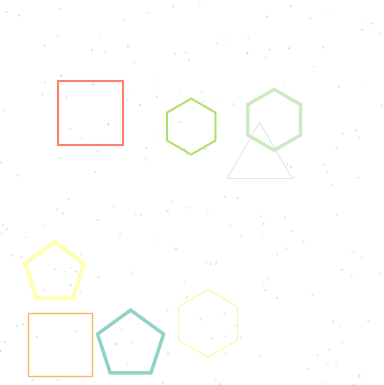[{"shape": "pentagon", "thickness": 2.5, "radius": 0.45, "center": [0.339, 0.104]}, {"shape": "pentagon", "thickness": 3, "radius": 0.4, "center": [0.142, 0.291]}, {"shape": "square", "thickness": 1.5, "radius": 0.42, "center": [0.235, 0.707]}, {"shape": "square", "thickness": 1, "radius": 0.41, "center": [0.156, 0.106]}, {"shape": "hexagon", "thickness": 1.5, "radius": 0.36, "center": [0.497, 0.671]}, {"shape": "triangle", "thickness": 0.5, "radius": 0.49, "center": [0.674, 0.585]}, {"shape": "hexagon", "thickness": 2.5, "radius": 0.4, "center": [0.712, 0.689]}, {"shape": "hexagon", "thickness": 0.5, "radius": 0.44, "center": [0.54, 0.16]}]